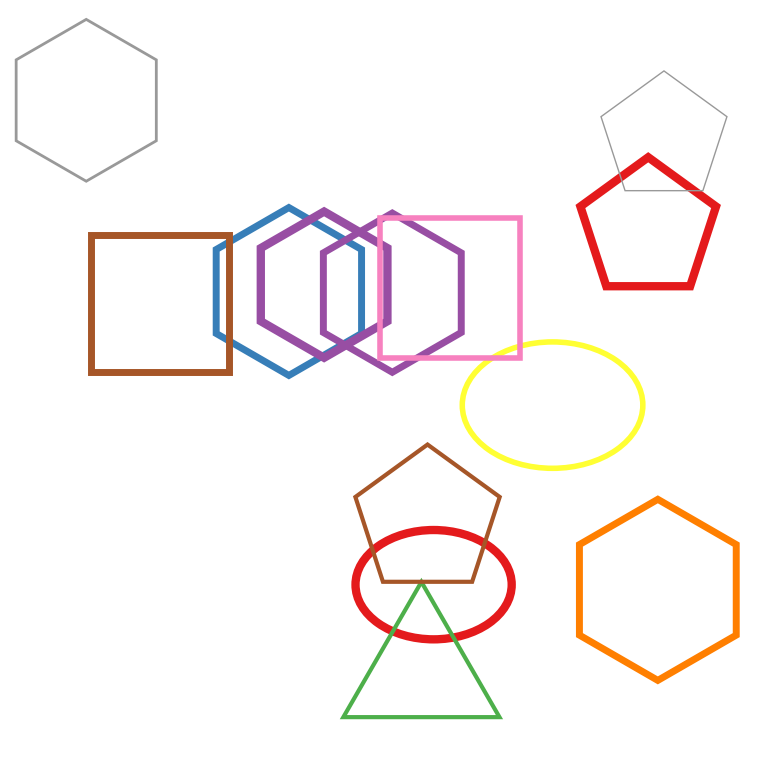[{"shape": "pentagon", "thickness": 3, "radius": 0.46, "center": [0.842, 0.703]}, {"shape": "oval", "thickness": 3, "radius": 0.51, "center": [0.563, 0.241]}, {"shape": "hexagon", "thickness": 2.5, "radius": 0.55, "center": [0.375, 0.621]}, {"shape": "triangle", "thickness": 1.5, "radius": 0.59, "center": [0.547, 0.127]}, {"shape": "hexagon", "thickness": 3, "radius": 0.47, "center": [0.421, 0.63]}, {"shape": "hexagon", "thickness": 2.5, "radius": 0.52, "center": [0.509, 0.62]}, {"shape": "hexagon", "thickness": 2.5, "radius": 0.59, "center": [0.854, 0.234]}, {"shape": "oval", "thickness": 2, "radius": 0.59, "center": [0.718, 0.474]}, {"shape": "square", "thickness": 2.5, "radius": 0.45, "center": [0.208, 0.606]}, {"shape": "pentagon", "thickness": 1.5, "radius": 0.49, "center": [0.555, 0.324]}, {"shape": "square", "thickness": 2, "radius": 0.45, "center": [0.585, 0.626]}, {"shape": "pentagon", "thickness": 0.5, "radius": 0.43, "center": [0.862, 0.822]}, {"shape": "hexagon", "thickness": 1, "radius": 0.53, "center": [0.112, 0.87]}]